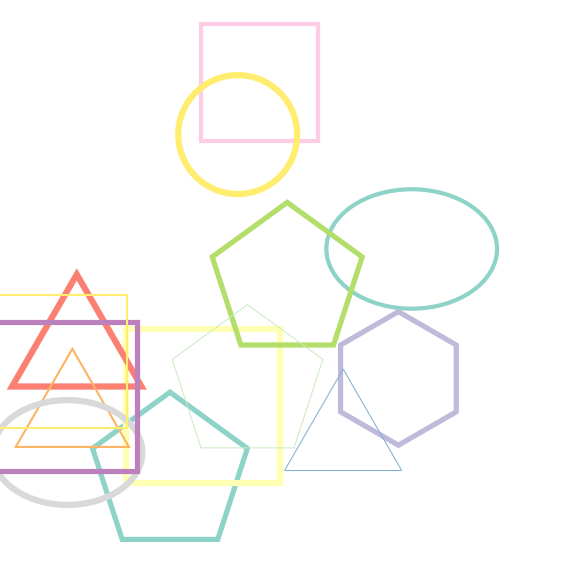[{"shape": "oval", "thickness": 2, "radius": 0.74, "center": [0.713, 0.568]}, {"shape": "pentagon", "thickness": 2.5, "radius": 0.7, "center": [0.294, 0.179]}, {"shape": "square", "thickness": 3, "radius": 0.67, "center": [0.352, 0.297]}, {"shape": "hexagon", "thickness": 2.5, "radius": 0.58, "center": [0.69, 0.344]}, {"shape": "triangle", "thickness": 3, "radius": 0.65, "center": [0.133, 0.395]}, {"shape": "triangle", "thickness": 0.5, "radius": 0.59, "center": [0.594, 0.243]}, {"shape": "triangle", "thickness": 1, "radius": 0.57, "center": [0.125, 0.282]}, {"shape": "pentagon", "thickness": 2.5, "radius": 0.68, "center": [0.497, 0.512]}, {"shape": "square", "thickness": 2, "radius": 0.51, "center": [0.45, 0.856]}, {"shape": "oval", "thickness": 3, "radius": 0.65, "center": [0.117, 0.216]}, {"shape": "square", "thickness": 2.5, "radius": 0.65, "center": [0.108, 0.312]}, {"shape": "pentagon", "thickness": 0.5, "radius": 0.69, "center": [0.429, 0.334]}, {"shape": "square", "thickness": 1, "radius": 0.57, "center": [0.104, 0.374]}, {"shape": "circle", "thickness": 3, "radius": 0.51, "center": [0.412, 0.766]}]